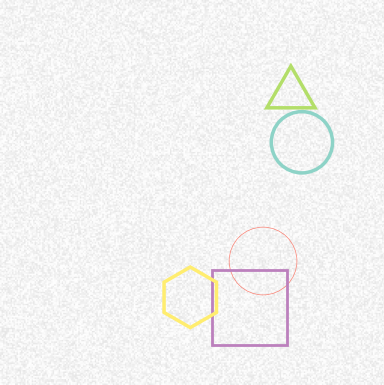[{"shape": "circle", "thickness": 2.5, "radius": 0.4, "center": [0.784, 0.63]}, {"shape": "circle", "thickness": 0.5, "radius": 0.44, "center": [0.683, 0.322]}, {"shape": "triangle", "thickness": 2.5, "radius": 0.36, "center": [0.756, 0.756]}, {"shape": "square", "thickness": 2, "radius": 0.49, "center": [0.649, 0.202]}, {"shape": "hexagon", "thickness": 2.5, "radius": 0.39, "center": [0.494, 0.228]}]